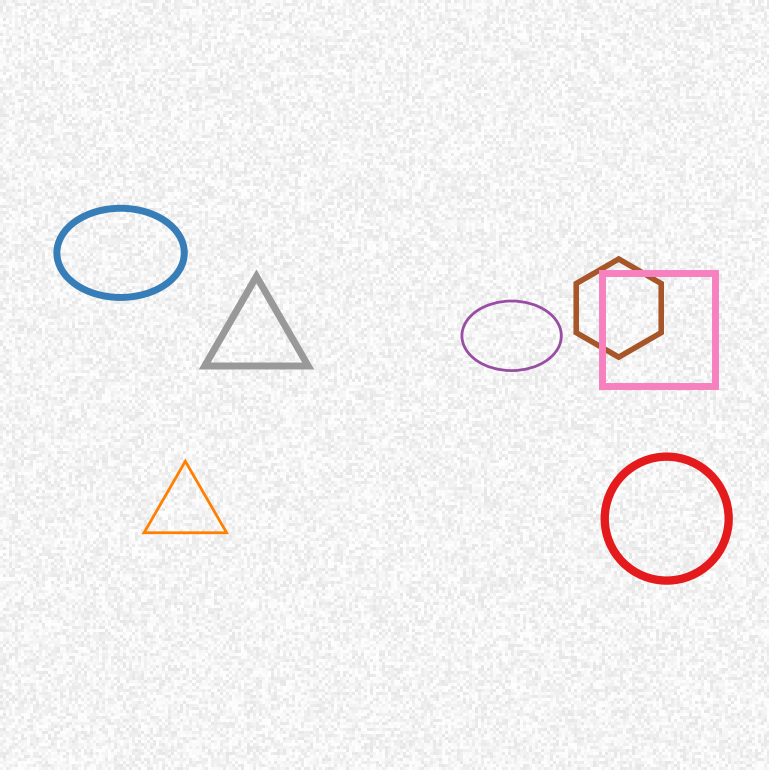[{"shape": "circle", "thickness": 3, "radius": 0.4, "center": [0.866, 0.326]}, {"shape": "oval", "thickness": 2.5, "radius": 0.41, "center": [0.157, 0.672]}, {"shape": "oval", "thickness": 1, "radius": 0.32, "center": [0.664, 0.564]}, {"shape": "triangle", "thickness": 1, "radius": 0.31, "center": [0.241, 0.339]}, {"shape": "hexagon", "thickness": 2, "radius": 0.32, "center": [0.804, 0.6]}, {"shape": "square", "thickness": 2.5, "radius": 0.37, "center": [0.855, 0.572]}, {"shape": "triangle", "thickness": 2.5, "radius": 0.39, "center": [0.333, 0.563]}]